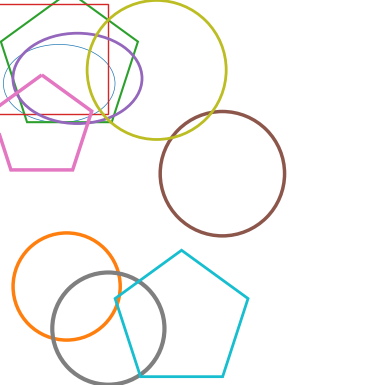[{"shape": "oval", "thickness": 0.5, "radius": 0.72, "center": [0.154, 0.783]}, {"shape": "circle", "thickness": 2.5, "radius": 0.7, "center": [0.173, 0.256]}, {"shape": "pentagon", "thickness": 1.5, "radius": 0.94, "center": [0.18, 0.834]}, {"shape": "square", "thickness": 1, "radius": 0.71, "center": [0.139, 0.846]}, {"shape": "oval", "thickness": 2, "radius": 0.84, "center": [0.201, 0.796]}, {"shape": "circle", "thickness": 2.5, "radius": 0.81, "center": [0.578, 0.549]}, {"shape": "pentagon", "thickness": 2.5, "radius": 0.68, "center": [0.109, 0.669]}, {"shape": "circle", "thickness": 3, "radius": 0.73, "center": [0.282, 0.147]}, {"shape": "circle", "thickness": 2, "radius": 0.9, "center": [0.407, 0.818]}, {"shape": "pentagon", "thickness": 2, "radius": 0.91, "center": [0.472, 0.168]}]